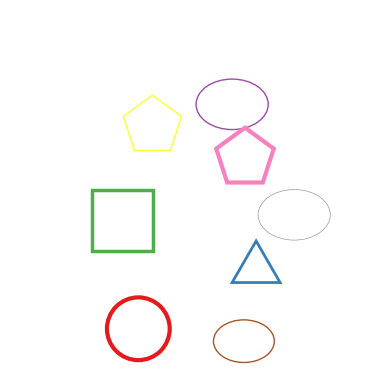[{"shape": "circle", "thickness": 3, "radius": 0.41, "center": [0.359, 0.146]}, {"shape": "triangle", "thickness": 2, "radius": 0.36, "center": [0.665, 0.302]}, {"shape": "square", "thickness": 2.5, "radius": 0.39, "center": [0.318, 0.427]}, {"shape": "oval", "thickness": 1, "radius": 0.47, "center": [0.603, 0.729]}, {"shape": "pentagon", "thickness": 1, "radius": 0.4, "center": [0.396, 0.673]}, {"shape": "oval", "thickness": 1, "radius": 0.4, "center": [0.633, 0.114]}, {"shape": "pentagon", "thickness": 3, "radius": 0.39, "center": [0.636, 0.59]}, {"shape": "oval", "thickness": 0.5, "radius": 0.47, "center": [0.764, 0.442]}]